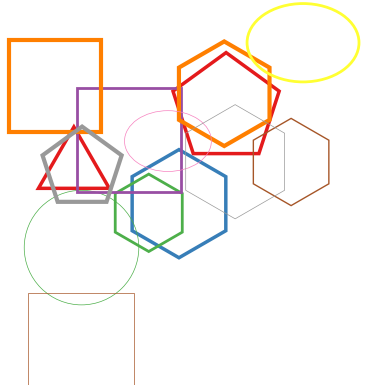[{"shape": "triangle", "thickness": 2.5, "radius": 0.53, "center": [0.192, 0.564]}, {"shape": "pentagon", "thickness": 2.5, "radius": 0.72, "center": [0.587, 0.718]}, {"shape": "hexagon", "thickness": 2.5, "radius": 0.7, "center": [0.465, 0.471]}, {"shape": "hexagon", "thickness": 2, "radius": 0.5, "center": [0.386, 0.447]}, {"shape": "circle", "thickness": 0.5, "radius": 0.74, "center": [0.212, 0.357]}, {"shape": "square", "thickness": 2, "radius": 0.68, "center": [0.335, 0.637]}, {"shape": "hexagon", "thickness": 3, "radius": 0.68, "center": [0.582, 0.757]}, {"shape": "square", "thickness": 3, "radius": 0.6, "center": [0.144, 0.777]}, {"shape": "oval", "thickness": 2, "radius": 0.73, "center": [0.787, 0.889]}, {"shape": "square", "thickness": 0.5, "radius": 0.68, "center": [0.21, 0.103]}, {"shape": "hexagon", "thickness": 1, "radius": 0.57, "center": [0.756, 0.579]}, {"shape": "oval", "thickness": 0.5, "radius": 0.56, "center": [0.436, 0.634]}, {"shape": "pentagon", "thickness": 3, "radius": 0.54, "center": [0.213, 0.563]}, {"shape": "hexagon", "thickness": 0.5, "radius": 0.74, "center": [0.611, 0.58]}]